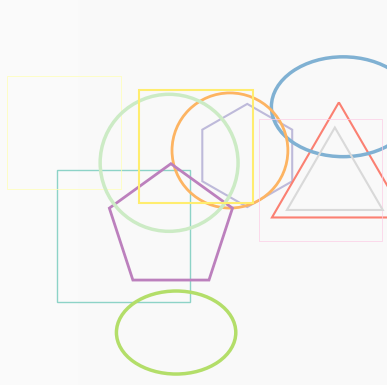[{"shape": "square", "thickness": 1, "radius": 0.85, "center": [0.319, 0.386]}, {"shape": "square", "thickness": 0.5, "radius": 0.73, "center": [0.164, 0.656]}, {"shape": "hexagon", "thickness": 1.5, "radius": 0.67, "center": [0.638, 0.596]}, {"shape": "triangle", "thickness": 1.5, "radius": 1.0, "center": [0.875, 0.535]}, {"shape": "oval", "thickness": 2.5, "radius": 0.93, "center": [0.886, 0.723]}, {"shape": "circle", "thickness": 2, "radius": 0.75, "center": [0.593, 0.609]}, {"shape": "oval", "thickness": 2.5, "radius": 0.77, "center": [0.454, 0.136]}, {"shape": "square", "thickness": 0.5, "radius": 0.8, "center": [0.828, 0.533]}, {"shape": "triangle", "thickness": 1.5, "radius": 0.71, "center": [0.864, 0.526]}, {"shape": "pentagon", "thickness": 2, "radius": 0.84, "center": [0.441, 0.408]}, {"shape": "circle", "thickness": 2.5, "radius": 0.89, "center": [0.436, 0.577]}, {"shape": "square", "thickness": 1.5, "radius": 0.74, "center": [0.506, 0.619]}]